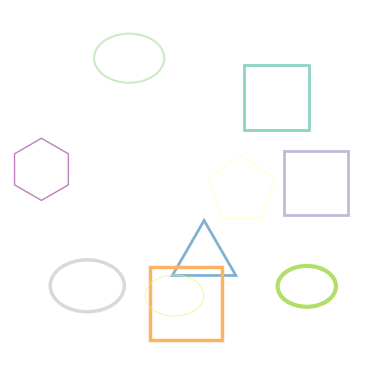[{"shape": "square", "thickness": 2, "radius": 0.42, "center": [0.718, 0.747]}, {"shape": "pentagon", "thickness": 0.5, "radius": 0.45, "center": [0.627, 0.507]}, {"shape": "square", "thickness": 2, "radius": 0.42, "center": [0.821, 0.525]}, {"shape": "triangle", "thickness": 2, "radius": 0.48, "center": [0.53, 0.332]}, {"shape": "square", "thickness": 2.5, "radius": 0.47, "center": [0.484, 0.212]}, {"shape": "oval", "thickness": 3, "radius": 0.38, "center": [0.797, 0.256]}, {"shape": "oval", "thickness": 2.5, "radius": 0.48, "center": [0.227, 0.258]}, {"shape": "hexagon", "thickness": 1, "radius": 0.4, "center": [0.108, 0.56]}, {"shape": "oval", "thickness": 1.5, "radius": 0.46, "center": [0.336, 0.849]}, {"shape": "oval", "thickness": 0.5, "radius": 0.38, "center": [0.453, 0.232]}]